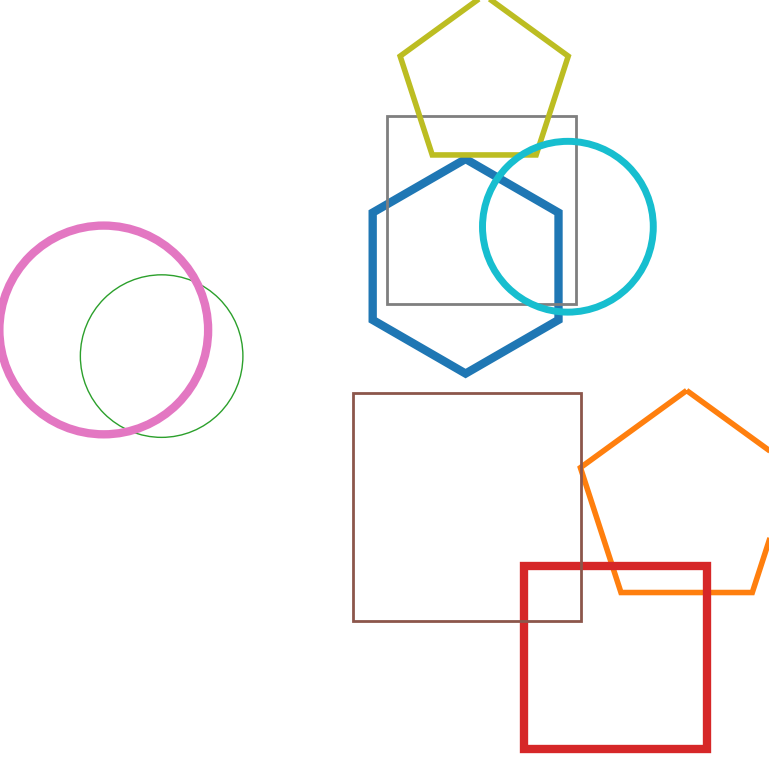[{"shape": "hexagon", "thickness": 3, "radius": 0.7, "center": [0.605, 0.654]}, {"shape": "pentagon", "thickness": 2, "radius": 0.73, "center": [0.892, 0.348]}, {"shape": "circle", "thickness": 0.5, "radius": 0.53, "center": [0.21, 0.538]}, {"shape": "square", "thickness": 3, "radius": 0.59, "center": [0.8, 0.146]}, {"shape": "square", "thickness": 1, "radius": 0.74, "center": [0.606, 0.341]}, {"shape": "circle", "thickness": 3, "radius": 0.68, "center": [0.135, 0.571]}, {"shape": "square", "thickness": 1, "radius": 0.61, "center": [0.626, 0.727]}, {"shape": "pentagon", "thickness": 2, "radius": 0.57, "center": [0.629, 0.892]}, {"shape": "circle", "thickness": 2.5, "radius": 0.55, "center": [0.738, 0.706]}]